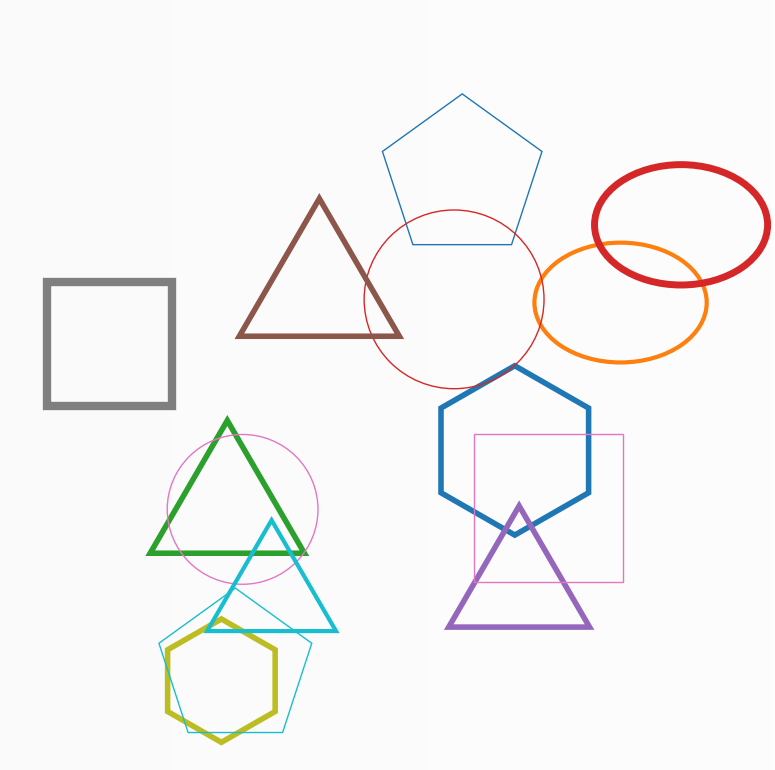[{"shape": "pentagon", "thickness": 0.5, "radius": 0.54, "center": [0.596, 0.77]}, {"shape": "hexagon", "thickness": 2, "radius": 0.55, "center": [0.664, 0.415]}, {"shape": "oval", "thickness": 1.5, "radius": 0.56, "center": [0.801, 0.607]}, {"shape": "triangle", "thickness": 2, "radius": 0.57, "center": [0.293, 0.339]}, {"shape": "circle", "thickness": 0.5, "radius": 0.58, "center": [0.586, 0.611]}, {"shape": "oval", "thickness": 2.5, "radius": 0.56, "center": [0.879, 0.708]}, {"shape": "triangle", "thickness": 2, "radius": 0.52, "center": [0.67, 0.238]}, {"shape": "triangle", "thickness": 2, "radius": 0.6, "center": [0.412, 0.623]}, {"shape": "square", "thickness": 0.5, "radius": 0.48, "center": [0.708, 0.34]}, {"shape": "circle", "thickness": 0.5, "radius": 0.49, "center": [0.313, 0.338]}, {"shape": "square", "thickness": 3, "radius": 0.4, "center": [0.141, 0.554]}, {"shape": "hexagon", "thickness": 2, "radius": 0.4, "center": [0.286, 0.116]}, {"shape": "pentagon", "thickness": 0.5, "radius": 0.52, "center": [0.304, 0.133]}, {"shape": "triangle", "thickness": 1.5, "radius": 0.48, "center": [0.35, 0.228]}]